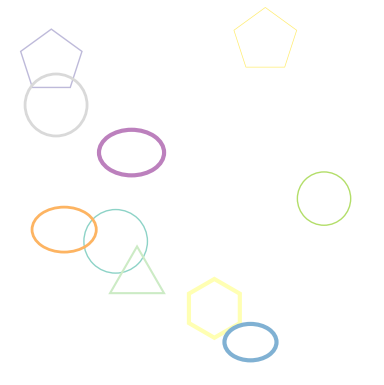[{"shape": "circle", "thickness": 1, "radius": 0.41, "center": [0.3, 0.373]}, {"shape": "hexagon", "thickness": 3, "radius": 0.38, "center": [0.557, 0.199]}, {"shape": "pentagon", "thickness": 1, "radius": 0.42, "center": [0.133, 0.841]}, {"shape": "oval", "thickness": 3, "radius": 0.34, "center": [0.651, 0.111]}, {"shape": "oval", "thickness": 2, "radius": 0.42, "center": [0.167, 0.404]}, {"shape": "circle", "thickness": 1, "radius": 0.35, "center": [0.842, 0.484]}, {"shape": "circle", "thickness": 2, "radius": 0.4, "center": [0.146, 0.727]}, {"shape": "oval", "thickness": 3, "radius": 0.42, "center": [0.342, 0.604]}, {"shape": "triangle", "thickness": 1.5, "radius": 0.4, "center": [0.356, 0.279]}, {"shape": "pentagon", "thickness": 0.5, "radius": 0.43, "center": [0.689, 0.895]}]